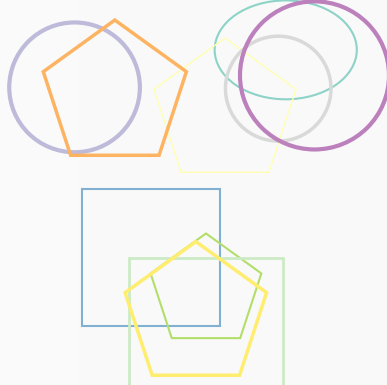[{"shape": "oval", "thickness": 1.5, "radius": 0.92, "center": [0.737, 0.87]}, {"shape": "pentagon", "thickness": 1, "radius": 0.96, "center": [0.581, 0.708]}, {"shape": "circle", "thickness": 3, "radius": 0.84, "center": [0.192, 0.773]}, {"shape": "square", "thickness": 1.5, "radius": 0.89, "center": [0.39, 0.332]}, {"shape": "pentagon", "thickness": 2.5, "radius": 0.97, "center": [0.296, 0.754]}, {"shape": "pentagon", "thickness": 1.5, "radius": 0.75, "center": [0.532, 0.243]}, {"shape": "circle", "thickness": 2.5, "radius": 0.68, "center": [0.718, 0.77]}, {"shape": "circle", "thickness": 3, "radius": 0.96, "center": [0.812, 0.804]}, {"shape": "square", "thickness": 2, "radius": 0.99, "center": [0.532, 0.131]}, {"shape": "pentagon", "thickness": 2.5, "radius": 0.96, "center": [0.505, 0.181]}]